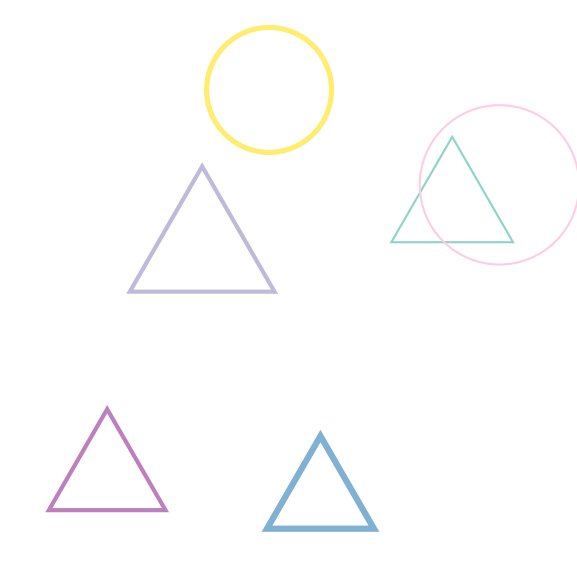[{"shape": "triangle", "thickness": 1, "radius": 0.61, "center": [0.783, 0.641]}, {"shape": "triangle", "thickness": 2, "radius": 0.72, "center": [0.35, 0.566]}, {"shape": "triangle", "thickness": 3, "radius": 0.53, "center": [0.555, 0.137]}, {"shape": "circle", "thickness": 1, "radius": 0.69, "center": [0.865, 0.679]}, {"shape": "triangle", "thickness": 2, "radius": 0.58, "center": [0.186, 0.174]}, {"shape": "circle", "thickness": 2.5, "radius": 0.54, "center": [0.466, 0.843]}]